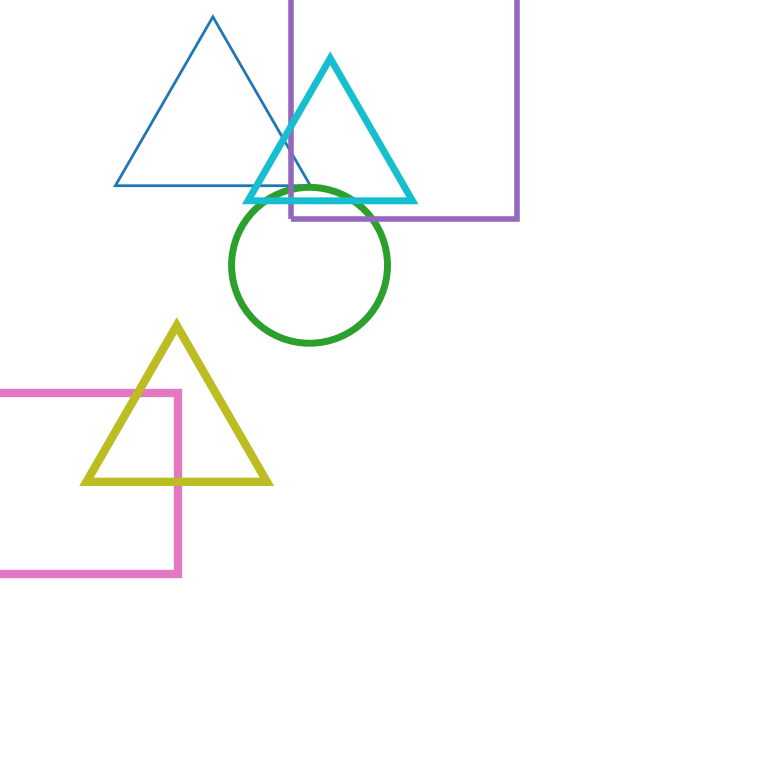[{"shape": "triangle", "thickness": 1, "radius": 0.73, "center": [0.276, 0.832]}, {"shape": "circle", "thickness": 2.5, "radius": 0.51, "center": [0.402, 0.655]}, {"shape": "square", "thickness": 2, "radius": 0.74, "center": [0.525, 0.862]}, {"shape": "square", "thickness": 3, "radius": 0.59, "center": [0.113, 0.372]}, {"shape": "triangle", "thickness": 3, "radius": 0.68, "center": [0.229, 0.442]}, {"shape": "triangle", "thickness": 2.5, "radius": 0.62, "center": [0.429, 0.801]}]